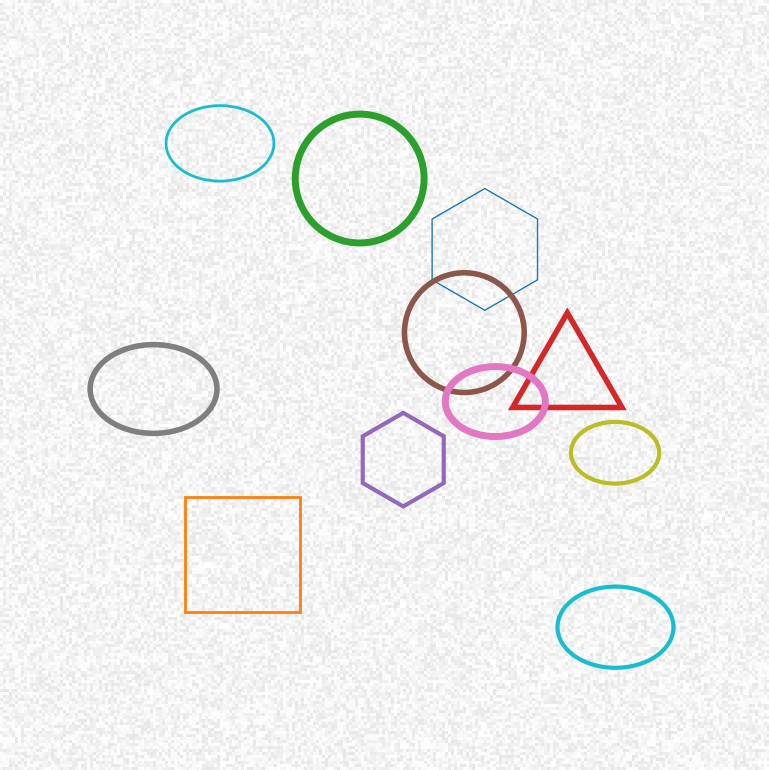[{"shape": "hexagon", "thickness": 0.5, "radius": 0.4, "center": [0.63, 0.676]}, {"shape": "square", "thickness": 1, "radius": 0.37, "center": [0.315, 0.28]}, {"shape": "circle", "thickness": 2.5, "radius": 0.42, "center": [0.467, 0.768]}, {"shape": "triangle", "thickness": 2, "radius": 0.41, "center": [0.737, 0.512]}, {"shape": "hexagon", "thickness": 1.5, "radius": 0.3, "center": [0.524, 0.403]}, {"shape": "circle", "thickness": 2, "radius": 0.39, "center": [0.603, 0.568]}, {"shape": "oval", "thickness": 2.5, "radius": 0.32, "center": [0.643, 0.478]}, {"shape": "oval", "thickness": 2, "radius": 0.41, "center": [0.199, 0.495]}, {"shape": "oval", "thickness": 1.5, "radius": 0.29, "center": [0.799, 0.412]}, {"shape": "oval", "thickness": 1, "radius": 0.35, "center": [0.286, 0.814]}, {"shape": "oval", "thickness": 1.5, "radius": 0.38, "center": [0.799, 0.185]}]